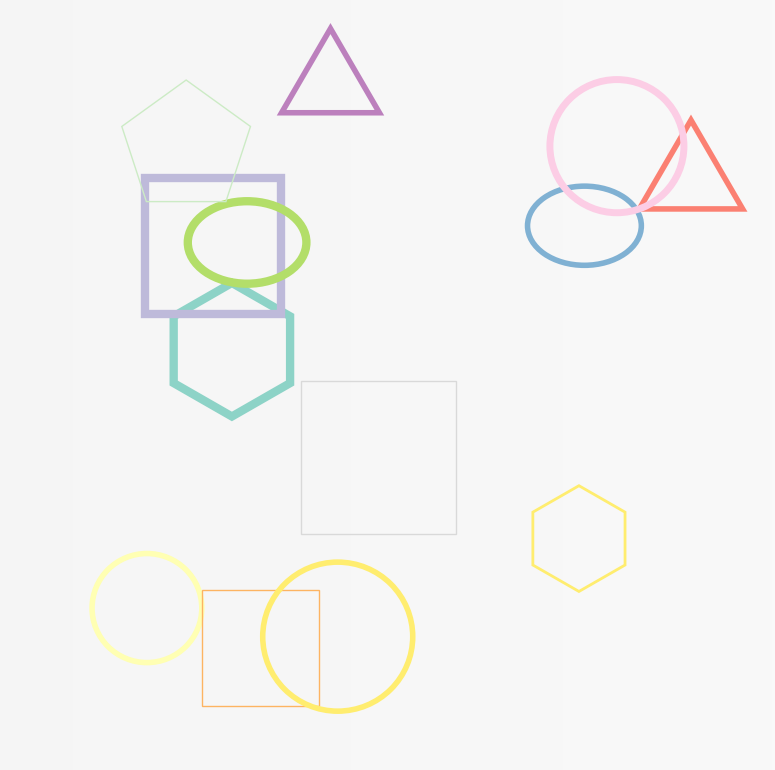[{"shape": "hexagon", "thickness": 3, "radius": 0.43, "center": [0.299, 0.546]}, {"shape": "circle", "thickness": 2, "radius": 0.35, "center": [0.19, 0.21]}, {"shape": "square", "thickness": 3, "radius": 0.44, "center": [0.274, 0.68]}, {"shape": "triangle", "thickness": 2, "radius": 0.38, "center": [0.892, 0.767]}, {"shape": "oval", "thickness": 2, "radius": 0.37, "center": [0.754, 0.707]}, {"shape": "square", "thickness": 0.5, "radius": 0.38, "center": [0.336, 0.158]}, {"shape": "oval", "thickness": 3, "radius": 0.38, "center": [0.319, 0.685]}, {"shape": "circle", "thickness": 2.5, "radius": 0.43, "center": [0.796, 0.81]}, {"shape": "square", "thickness": 0.5, "radius": 0.5, "center": [0.489, 0.406]}, {"shape": "triangle", "thickness": 2, "radius": 0.36, "center": [0.426, 0.89]}, {"shape": "pentagon", "thickness": 0.5, "radius": 0.44, "center": [0.24, 0.809]}, {"shape": "circle", "thickness": 2, "radius": 0.48, "center": [0.436, 0.173]}, {"shape": "hexagon", "thickness": 1, "radius": 0.34, "center": [0.747, 0.301]}]